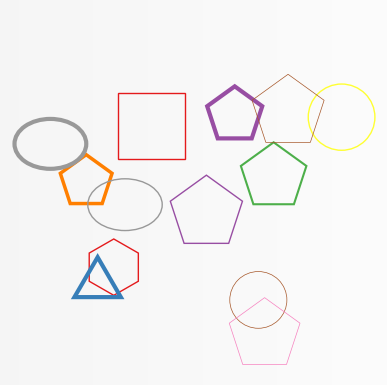[{"shape": "hexagon", "thickness": 1, "radius": 0.37, "center": [0.294, 0.306]}, {"shape": "square", "thickness": 1, "radius": 0.43, "center": [0.391, 0.672]}, {"shape": "triangle", "thickness": 3, "radius": 0.35, "center": [0.252, 0.263]}, {"shape": "pentagon", "thickness": 1.5, "radius": 0.44, "center": [0.706, 0.541]}, {"shape": "pentagon", "thickness": 3, "radius": 0.37, "center": [0.606, 0.701]}, {"shape": "pentagon", "thickness": 1, "radius": 0.49, "center": [0.533, 0.447]}, {"shape": "pentagon", "thickness": 2.5, "radius": 0.35, "center": [0.222, 0.528]}, {"shape": "circle", "thickness": 1, "radius": 0.43, "center": [0.881, 0.696]}, {"shape": "pentagon", "thickness": 0.5, "radius": 0.49, "center": [0.743, 0.709]}, {"shape": "circle", "thickness": 0.5, "radius": 0.37, "center": [0.667, 0.221]}, {"shape": "pentagon", "thickness": 0.5, "radius": 0.48, "center": [0.683, 0.131]}, {"shape": "oval", "thickness": 1, "radius": 0.48, "center": [0.323, 0.468]}, {"shape": "oval", "thickness": 3, "radius": 0.46, "center": [0.13, 0.626]}]